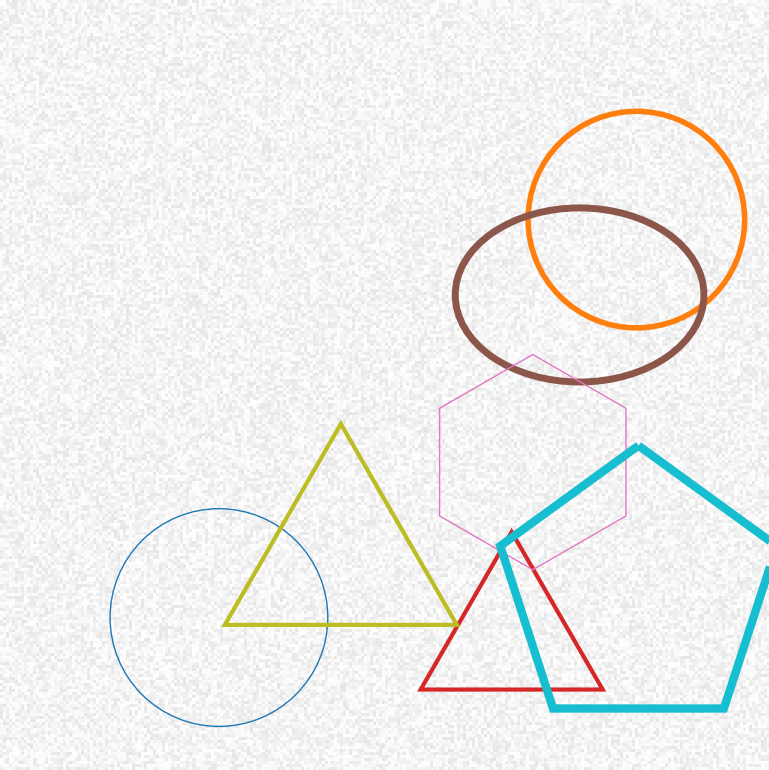[{"shape": "circle", "thickness": 0.5, "radius": 0.71, "center": [0.284, 0.198]}, {"shape": "circle", "thickness": 2, "radius": 0.7, "center": [0.826, 0.715]}, {"shape": "triangle", "thickness": 1.5, "radius": 0.68, "center": [0.664, 0.173]}, {"shape": "oval", "thickness": 2.5, "radius": 0.81, "center": [0.753, 0.617]}, {"shape": "hexagon", "thickness": 0.5, "radius": 0.7, "center": [0.692, 0.4]}, {"shape": "triangle", "thickness": 1.5, "radius": 0.87, "center": [0.443, 0.275]}, {"shape": "pentagon", "thickness": 3, "radius": 0.94, "center": [0.829, 0.233]}]